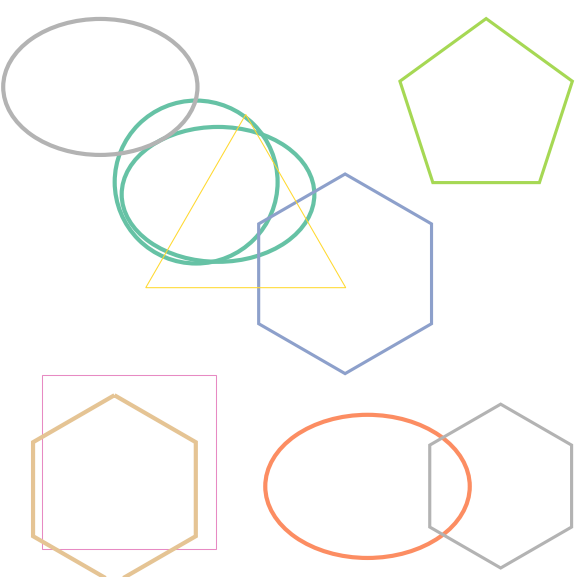[{"shape": "circle", "thickness": 2, "radius": 0.71, "center": [0.34, 0.684]}, {"shape": "oval", "thickness": 2, "radius": 0.83, "center": [0.378, 0.663]}, {"shape": "oval", "thickness": 2, "radius": 0.89, "center": [0.636, 0.157]}, {"shape": "hexagon", "thickness": 1.5, "radius": 0.86, "center": [0.598, 0.525]}, {"shape": "square", "thickness": 0.5, "radius": 0.75, "center": [0.223, 0.199]}, {"shape": "pentagon", "thickness": 1.5, "radius": 0.78, "center": [0.842, 0.81]}, {"shape": "triangle", "thickness": 0.5, "radius": 1.0, "center": [0.426, 0.601]}, {"shape": "hexagon", "thickness": 2, "radius": 0.81, "center": [0.198, 0.152]}, {"shape": "hexagon", "thickness": 1.5, "radius": 0.71, "center": [0.867, 0.157]}, {"shape": "oval", "thickness": 2, "radius": 0.84, "center": [0.174, 0.849]}]